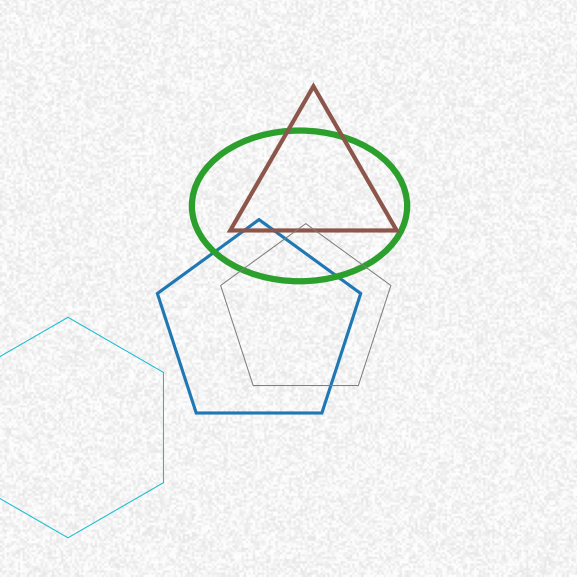[{"shape": "pentagon", "thickness": 1.5, "radius": 0.93, "center": [0.449, 0.434]}, {"shape": "oval", "thickness": 3, "radius": 0.93, "center": [0.519, 0.643]}, {"shape": "triangle", "thickness": 2, "radius": 0.83, "center": [0.543, 0.683]}, {"shape": "pentagon", "thickness": 0.5, "radius": 0.77, "center": [0.529, 0.457]}, {"shape": "hexagon", "thickness": 0.5, "radius": 0.95, "center": [0.118, 0.259]}]